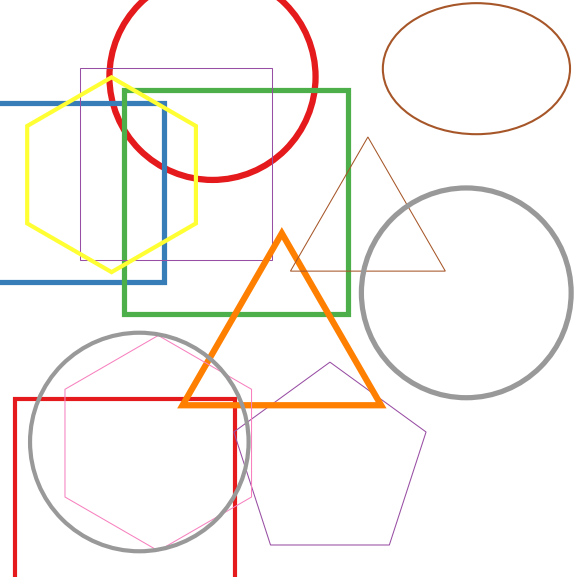[{"shape": "circle", "thickness": 3, "radius": 0.89, "center": [0.368, 0.866]}, {"shape": "square", "thickness": 2, "radius": 0.95, "center": [0.217, 0.119]}, {"shape": "square", "thickness": 2.5, "radius": 0.77, "center": [0.129, 0.666]}, {"shape": "square", "thickness": 2.5, "radius": 0.97, "center": [0.408, 0.649]}, {"shape": "square", "thickness": 0.5, "radius": 0.83, "center": [0.304, 0.716]}, {"shape": "pentagon", "thickness": 0.5, "radius": 0.88, "center": [0.571, 0.197]}, {"shape": "triangle", "thickness": 3, "radius": 0.99, "center": [0.488, 0.397]}, {"shape": "hexagon", "thickness": 2, "radius": 0.84, "center": [0.193, 0.697]}, {"shape": "triangle", "thickness": 0.5, "radius": 0.77, "center": [0.637, 0.607]}, {"shape": "oval", "thickness": 1, "radius": 0.81, "center": [0.825, 0.88]}, {"shape": "hexagon", "thickness": 0.5, "radius": 0.93, "center": [0.274, 0.232]}, {"shape": "circle", "thickness": 2.5, "radius": 0.91, "center": [0.807, 0.492]}, {"shape": "circle", "thickness": 2, "radius": 0.95, "center": [0.241, 0.234]}]